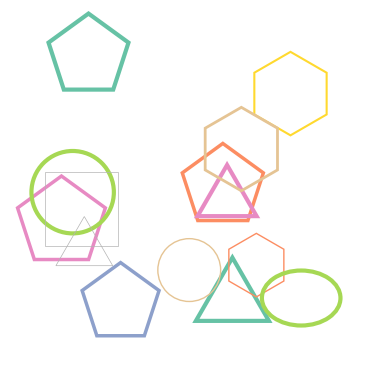[{"shape": "pentagon", "thickness": 3, "radius": 0.55, "center": [0.23, 0.856]}, {"shape": "triangle", "thickness": 3, "radius": 0.55, "center": [0.604, 0.221]}, {"shape": "pentagon", "thickness": 2.5, "radius": 0.55, "center": [0.579, 0.517]}, {"shape": "hexagon", "thickness": 1, "radius": 0.41, "center": [0.666, 0.311]}, {"shape": "pentagon", "thickness": 2.5, "radius": 0.53, "center": [0.313, 0.213]}, {"shape": "triangle", "thickness": 3, "radius": 0.44, "center": [0.59, 0.483]}, {"shape": "pentagon", "thickness": 2.5, "radius": 0.6, "center": [0.16, 0.423]}, {"shape": "oval", "thickness": 3, "radius": 0.51, "center": [0.782, 0.226]}, {"shape": "circle", "thickness": 3, "radius": 0.54, "center": [0.189, 0.501]}, {"shape": "hexagon", "thickness": 1.5, "radius": 0.54, "center": [0.755, 0.757]}, {"shape": "circle", "thickness": 1, "radius": 0.41, "center": [0.492, 0.299]}, {"shape": "hexagon", "thickness": 2, "radius": 0.54, "center": [0.627, 0.613]}, {"shape": "triangle", "thickness": 0.5, "radius": 0.43, "center": [0.219, 0.352]}, {"shape": "square", "thickness": 0.5, "radius": 0.48, "center": [0.212, 0.457]}]